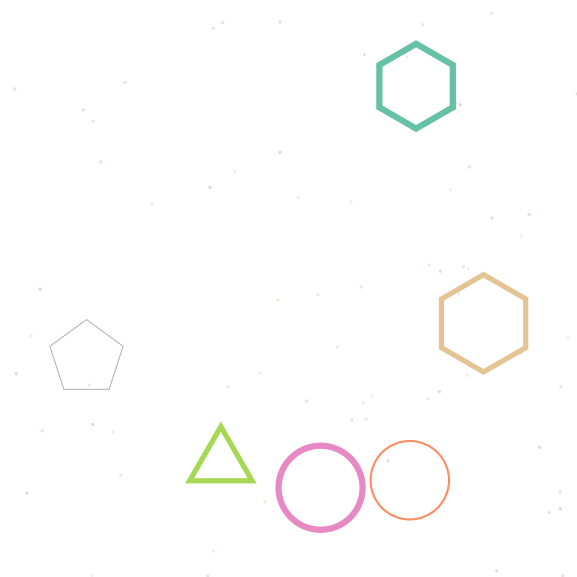[{"shape": "hexagon", "thickness": 3, "radius": 0.37, "center": [0.721, 0.85]}, {"shape": "circle", "thickness": 1, "radius": 0.34, "center": [0.71, 0.168]}, {"shape": "circle", "thickness": 3, "radius": 0.36, "center": [0.555, 0.155]}, {"shape": "triangle", "thickness": 2.5, "radius": 0.31, "center": [0.382, 0.198]}, {"shape": "hexagon", "thickness": 2.5, "radius": 0.42, "center": [0.837, 0.439]}, {"shape": "pentagon", "thickness": 0.5, "radius": 0.33, "center": [0.15, 0.379]}]